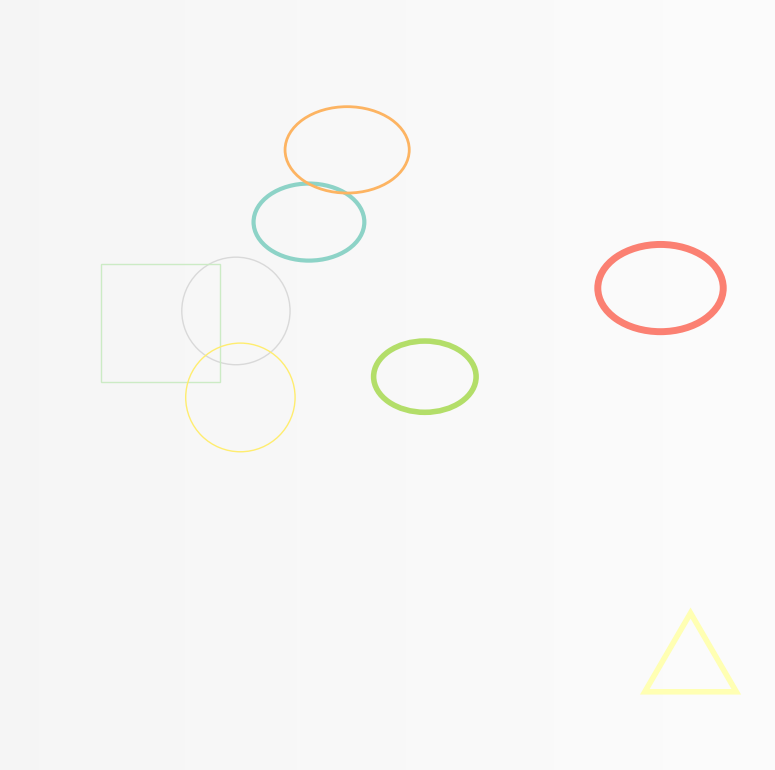[{"shape": "oval", "thickness": 1.5, "radius": 0.36, "center": [0.399, 0.712]}, {"shape": "triangle", "thickness": 2, "radius": 0.34, "center": [0.891, 0.136]}, {"shape": "oval", "thickness": 2.5, "radius": 0.4, "center": [0.852, 0.626]}, {"shape": "oval", "thickness": 1, "radius": 0.4, "center": [0.448, 0.805]}, {"shape": "oval", "thickness": 2, "radius": 0.33, "center": [0.548, 0.511]}, {"shape": "circle", "thickness": 0.5, "radius": 0.35, "center": [0.304, 0.596]}, {"shape": "square", "thickness": 0.5, "radius": 0.38, "center": [0.207, 0.581]}, {"shape": "circle", "thickness": 0.5, "radius": 0.35, "center": [0.31, 0.484]}]